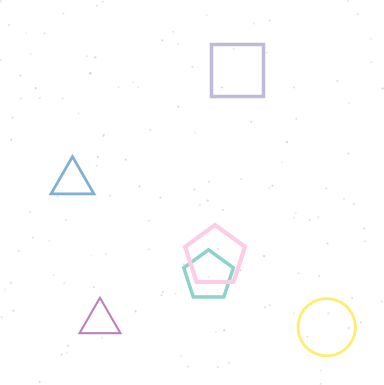[{"shape": "pentagon", "thickness": 2.5, "radius": 0.34, "center": [0.542, 0.283]}, {"shape": "square", "thickness": 2.5, "radius": 0.34, "center": [0.616, 0.818]}, {"shape": "triangle", "thickness": 2, "radius": 0.32, "center": [0.188, 0.529]}, {"shape": "pentagon", "thickness": 3, "radius": 0.41, "center": [0.559, 0.334]}, {"shape": "triangle", "thickness": 1.5, "radius": 0.31, "center": [0.26, 0.165]}, {"shape": "circle", "thickness": 2, "radius": 0.37, "center": [0.849, 0.15]}]